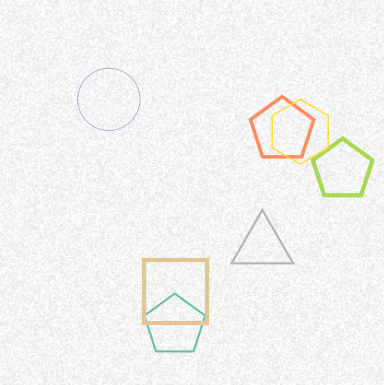[{"shape": "pentagon", "thickness": 1.5, "radius": 0.42, "center": [0.454, 0.154]}, {"shape": "pentagon", "thickness": 2.5, "radius": 0.43, "center": [0.733, 0.663]}, {"shape": "circle", "thickness": 0.5, "radius": 0.4, "center": [0.283, 0.742]}, {"shape": "pentagon", "thickness": 3, "radius": 0.41, "center": [0.89, 0.559]}, {"shape": "hexagon", "thickness": 1, "radius": 0.42, "center": [0.78, 0.658]}, {"shape": "square", "thickness": 3, "radius": 0.41, "center": [0.455, 0.243]}, {"shape": "triangle", "thickness": 1.5, "radius": 0.46, "center": [0.681, 0.362]}]